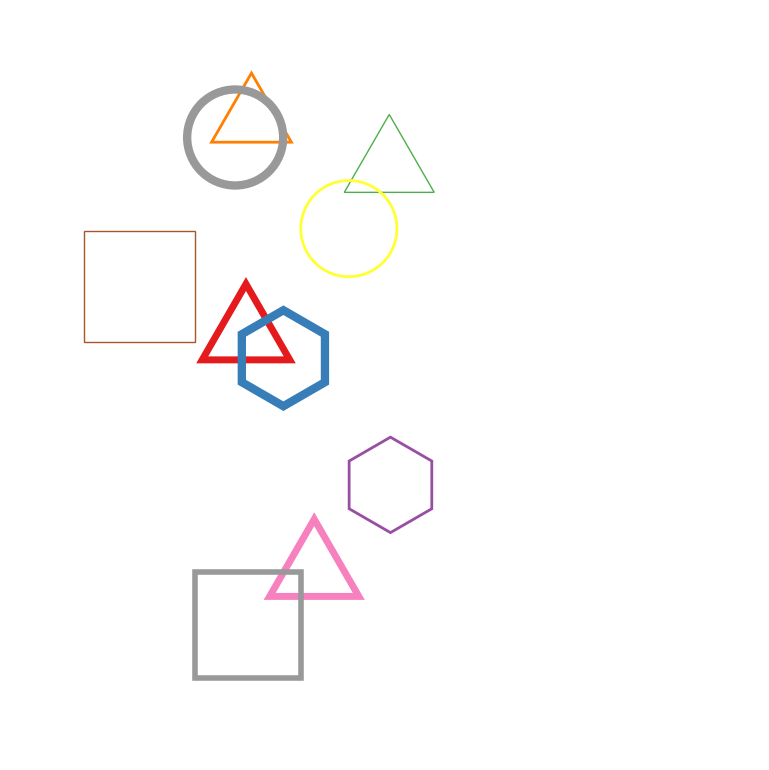[{"shape": "triangle", "thickness": 2.5, "radius": 0.33, "center": [0.319, 0.565]}, {"shape": "hexagon", "thickness": 3, "radius": 0.31, "center": [0.368, 0.535]}, {"shape": "triangle", "thickness": 0.5, "radius": 0.34, "center": [0.506, 0.784]}, {"shape": "hexagon", "thickness": 1, "radius": 0.31, "center": [0.507, 0.37]}, {"shape": "triangle", "thickness": 1, "radius": 0.3, "center": [0.327, 0.845]}, {"shape": "circle", "thickness": 1, "radius": 0.31, "center": [0.453, 0.703]}, {"shape": "square", "thickness": 0.5, "radius": 0.36, "center": [0.182, 0.628]}, {"shape": "triangle", "thickness": 2.5, "radius": 0.33, "center": [0.408, 0.259]}, {"shape": "square", "thickness": 2, "radius": 0.34, "center": [0.322, 0.188]}, {"shape": "circle", "thickness": 3, "radius": 0.31, "center": [0.305, 0.821]}]